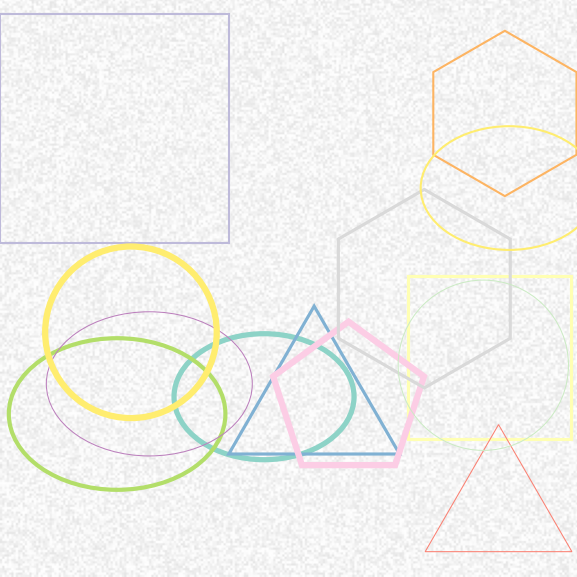[{"shape": "oval", "thickness": 2.5, "radius": 0.78, "center": [0.457, 0.312]}, {"shape": "square", "thickness": 1.5, "radius": 0.71, "center": [0.848, 0.381]}, {"shape": "square", "thickness": 1, "radius": 0.99, "center": [0.197, 0.777]}, {"shape": "triangle", "thickness": 0.5, "radius": 0.73, "center": [0.863, 0.117]}, {"shape": "triangle", "thickness": 1.5, "radius": 0.85, "center": [0.544, 0.298]}, {"shape": "hexagon", "thickness": 1, "radius": 0.72, "center": [0.874, 0.803]}, {"shape": "oval", "thickness": 2, "radius": 0.94, "center": [0.203, 0.282]}, {"shape": "pentagon", "thickness": 3, "radius": 0.69, "center": [0.604, 0.305]}, {"shape": "hexagon", "thickness": 1.5, "radius": 0.86, "center": [0.735, 0.499]}, {"shape": "oval", "thickness": 0.5, "radius": 0.89, "center": [0.259, 0.334]}, {"shape": "circle", "thickness": 0.5, "radius": 0.74, "center": [0.837, 0.367]}, {"shape": "circle", "thickness": 3, "radius": 0.74, "center": [0.227, 0.424]}, {"shape": "oval", "thickness": 1, "radius": 0.77, "center": [0.881, 0.674]}]